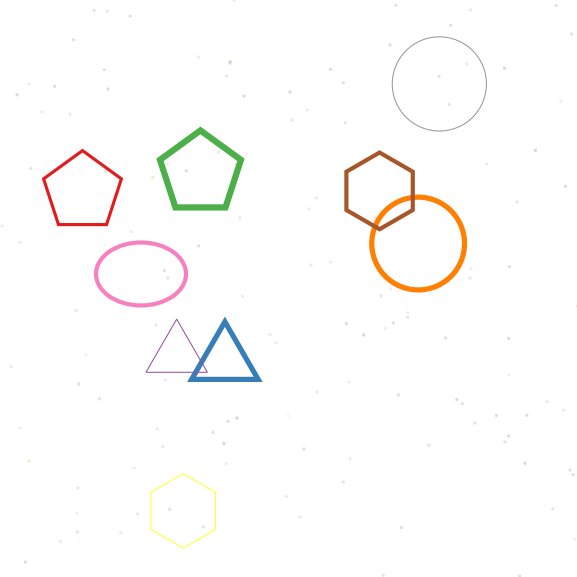[{"shape": "pentagon", "thickness": 1.5, "radius": 0.35, "center": [0.143, 0.668]}, {"shape": "triangle", "thickness": 2.5, "radius": 0.33, "center": [0.389, 0.375]}, {"shape": "pentagon", "thickness": 3, "radius": 0.37, "center": [0.347, 0.7]}, {"shape": "triangle", "thickness": 0.5, "radius": 0.31, "center": [0.306, 0.385]}, {"shape": "circle", "thickness": 2.5, "radius": 0.4, "center": [0.724, 0.577]}, {"shape": "hexagon", "thickness": 0.5, "radius": 0.32, "center": [0.317, 0.114]}, {"shape": "hexagon", "thickness": 2, "radius": 0.33, "center": [0.657, 0.669]}, {"shape": "oval", "thickness": 2, "radius": 0.39, "center": [0.244, 0.525]}, {"shape": "circle", "thickness": 0.5, "radius": 0.41, "center": [0.761, 0.854]}]